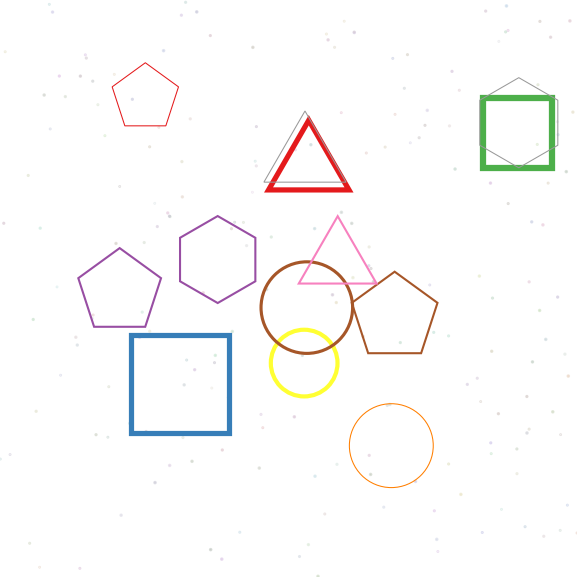[{"shape": "pentagon", "thickness": 0.5, "radius": 0.3, "center": [0.252, 0.83]}, {"shape": "triangle", "thickness": 2.5, "radius": 0.4, "center": [0.535, 0.71]}, {"shape": "square", "thickness": 2.5, "radius": 0.43, "center": [0.312, 0.334]}, {"shape": "square", "thickness": 3, "radius": 0.3, "center": [0.896, 0.769]}, {"shape": "hexagon", "thickness": 1, "radius": 0.38, "center": [0.377, 0.55]}, {"shape": "pentagon", "thickness": 1, "radius": 0.38, "center": [0.207, 0.494]}, {"shape": "circle", "thickness": 0.5, "radius": 0.36, "center": [0.678, 0.227]}, {"shape": "circle", "thickness": 2, "radius": 0.29, "center": [0.527, 0.37]}, {"shape": "circle", "thickness": 1.5, "radius": 0.4, "center": [0.531, 0.466]}, {"shape": "pentagon", "thickness": 1, "radius": 0.39, "center": [0.683, 0.451]}, {"shape": "triangle", "thickness": 1, "radius": 0.39, "center": [0.585, 0.547]}, {"shape": "triangle", "thickness": 0.5, "radius": 0.41, "center": [0.528, 0.725]}, {"shape": "hexagon", "thickness": 0.5, "radius": 0.39, "center": [0.898, 0.787]}]